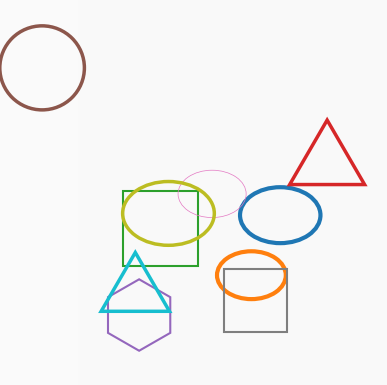[{"shape": "oval", "thickness": 3, "radius": 0.52, "center": [0.723, 0.441]}, {"shape": "oval", "thickness": 3, "radius": 0.44, "center": [0.649, 0.285]}, {"shape": "square", "thickness": 1.5, "radius": 0.48, "center": [0.415, 0.406]}, {"shape": "triangle", "thickness": 2.5, "radius": 0.56, "center": [0.844, 0.576]}, {"shape": "hexagon", "thickness": 1.5, "radius": 0.46, "center": [0.359, 0.182]}, {"shape": "circle", "thickness": 2.5, "radius": 0.55, "center": [0.109, 0.824]}, {"shape": "oval", "thickness": 0.5, "radius": 0.44, "center": [0.547, 0.496]}, {"shape": "square", "thickness": 1.5, "radius": 0.41, "center": [0.659, 0.219]}, {"shape": "oval", "thickness": 2.5, "radius": 0.59, "center": [0.435, 0.446]}, {"shape": "triangle", "thickness": 2.5, "radius": 0.51, "center": [0.349, 0.242]}]